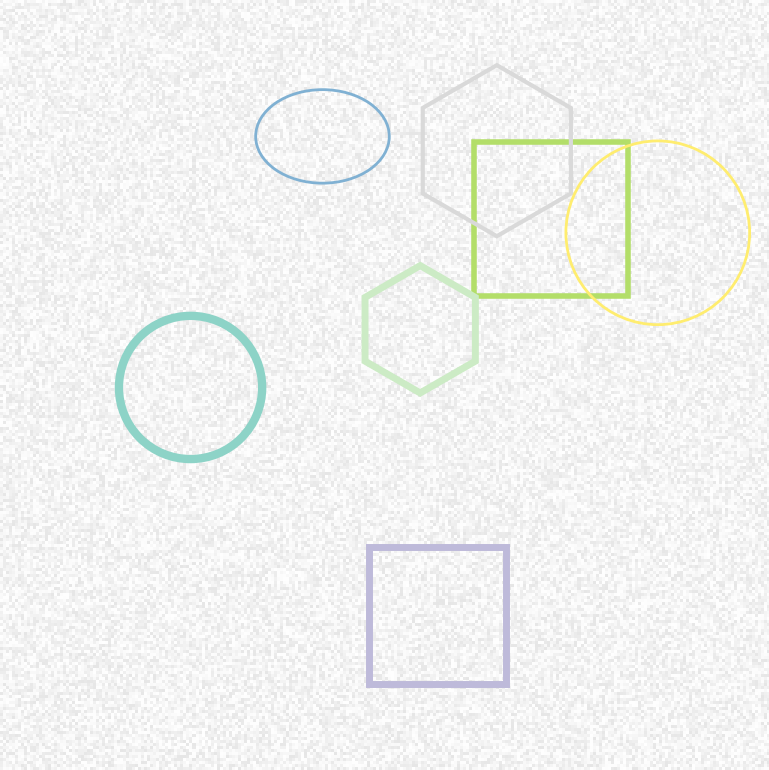[{"shape": "circle", "thickness": 3, "radius": 0.47, "center": [0.247, 0.497]}, {"shape": "square", "thickness": 2.5, "radius": 0.44, "center": [0.568, 0.201]}, {"shape": "oval", "thickness": 1, "radius": 0.43, "center": [0.419, 0.823]}, {"shape": "square", "thickness": 2, "radius": 0.5, "center": [0.715, 0.716]}, {"shape": "hexagon", "thickness": 1.5, "radius": 0.56, "center": [0.645, 0.804]}, {"shape": "hexagon", "thickness": 2.5, "radius": 0.41, "center": [0.546, 0.572]}, {"shape": "circle", "thickness": 1, "radius": 0.6, "center": [0.854, 0.698]}]